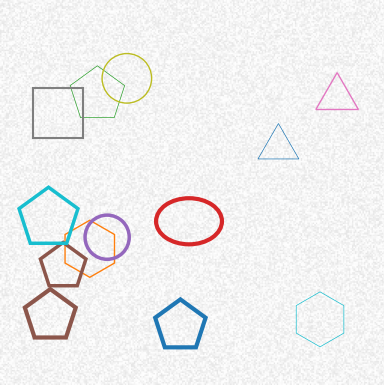[{"shape": "triangle", "thickness": 0.5, "radius": 0.31, "center": [0.723, 0.618]}, {"shape": "pentagon", "thickness": 3, "radius": 0.34, "center": [0.469, 0.154]}, {"shape": "hexagon", "thickness": 1, "radius": 0.37, "center": [0.233, 0.354]}, {"shape": "pentagon", "thickness": 0.5, "radius": 0.37, "center": [0.253, 0.755]}, {"shape": "oval", "thickness": 3, "radius": 0.43, "center": [0.491, 0.425]}, {"shape": "circle", "thickness": 2.5, "radius": 0.29, "center": [0.278, 0.384]}, {"shape": "pentagon", "thickness": 3, "radius": 0.35, "center": [0.131, 0.18]}, {"shape": "pentagon", "thickness": 2.5, "radius": 0.31, "center": [0.164, 0.308]}, {"shape": "triangle", "thickness": 1, "radius": 0.32, "center": [0.876, 0.748]}, {"shape": "square", "thickness": 1.5, "radius": 0.33, "center": [0.151, 0.706]}, {"shape": "circle", "thickness": 1, "radius": 0.32, "center": [0.33, 0.797]}, {"shape": "hexagon", "thickness": 0.5, "radius": 0.36, "center": [0.831, 0.171]}, {"shape": "pentagon", "thickness": 2.5, "radius": 0.4, "center": [0.126, 0.433]}]